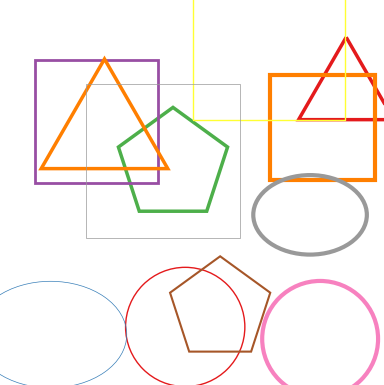[{"shape": "triangle", "thickness": 2.5, "radius": 0.71, "center": [0.899, 0.761]}, {"shape": "circle", "thickness": 1, "radius": 0.77, "center": [0.481, 0.151]}, {"shape": "oval", "thickness": 0.5, "radius": 0.99, "center": [0.131, 0.131]}, {"shape": "pentagon", "thickness": 2.5, "radius": 0.75, "center": [0.449, 0.572]}, {"shape": "square", "thickness": 2, "radius": 0.8, "center": [0.251, 0.684]}, {"shape": "triangle", "thickness": 2.5, "radius": 0.95, "center": [0.271, 0.657]}, {"shape": "square", "thickness": 3, "radius": 0.68, "center": [0.837, 0.668]}, {"shape": "square", "thickness": 1, "radius": 0.98, "center": [0.699, 0.884]}, {"shape": "pentagon", "thickness": 1.5, "radius": 0.68, "center": [0.572, 0.197]}, {"shape": "circle", "thickness": 3, "radius": 0.75, "center": [0.832, 0.12]}, {"shape": "oval", "thickness": 3, "radius": 0.74, "center": [0.805, 0.442]}, {"shape": "square", "thickness": 0.5, "radius": 1.0, "center": [0.424, 0.582]}]